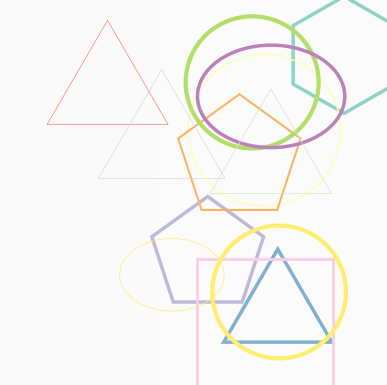[{"shape": "hexagon", "thickness": 2.5, "radius": 0.76, "center": [0.888, 0.858]}, {"shape": "circle", "thickness": 1, "radius": 0.98, "center": [0.682, 0.662]}, {"shape": "pentagon", "thickness": 2.5, "radius": 0.76, "center": [0.536, 0.338]}, {"shape": "triangle", "thickness": 0.5, "radius": 0.9, "center": [0.278, 0.767]}, {"shape": "triangle", "thickness": 2.5, "radius": 0.81, "center": [0.717, 0.192]}, {"shape": "pentagon", "thickness": 1.5, "radius": 0.83, "center": [0.618, 0.589]}, {"shape": "circle", "thickness": 3, "radius": 0.86, "center": [0.651, 0.786]}, {"shape": "square", "thickness": 2, "radius": 0.88, "center": [0.683, 0.151]}, {"shape": "triangle", "thickness": 0.5, "radius": 0.94, "center": [0.417, 0.631]}, {"shape": "oval", "thickness": 2.5, "radius": 0.95, "center": [0.7, 0.75]}, {"shape": "triangle", "thickness": 0.5, "radius": 0.91, "center": [0.699, 0.588]}, {"shape": "circle", "thickness": 3, "radius": 0.86, "center": [0.72, 0.242]}, {"shape": "oval", "thickness": 0.5, "radius": 0.67, "center": [0.444, 0.286]}]